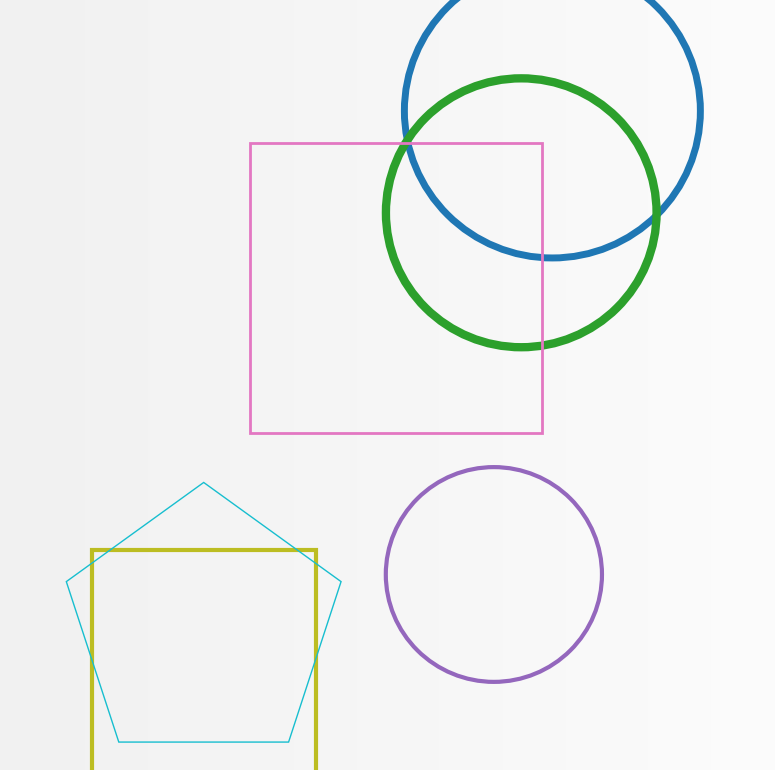[{"shape": "circle", "thickness": 2.5, "radius": 0.95, "center": [0.713, 0.856]}, {"shape": "circle", "thickness": 3, "radius": 0.87, "center": [0.673, 0.724]}, {"shape": "circle", "thickness": 1.5, "radius": 0.7, "center": [0.637, 0.254]}, {"shape": "square", "thickness": 1, "radius": 0.94, "center": [0.511, 0.626]}, {"shape": "square", "thickness": 1.5, "radius": 0.72, "center": [0.263, 0.141]}, {"shape": "pentagon", "thickness": 0.5, "radius": 0.93, "center": [0.263, 0.187]}]